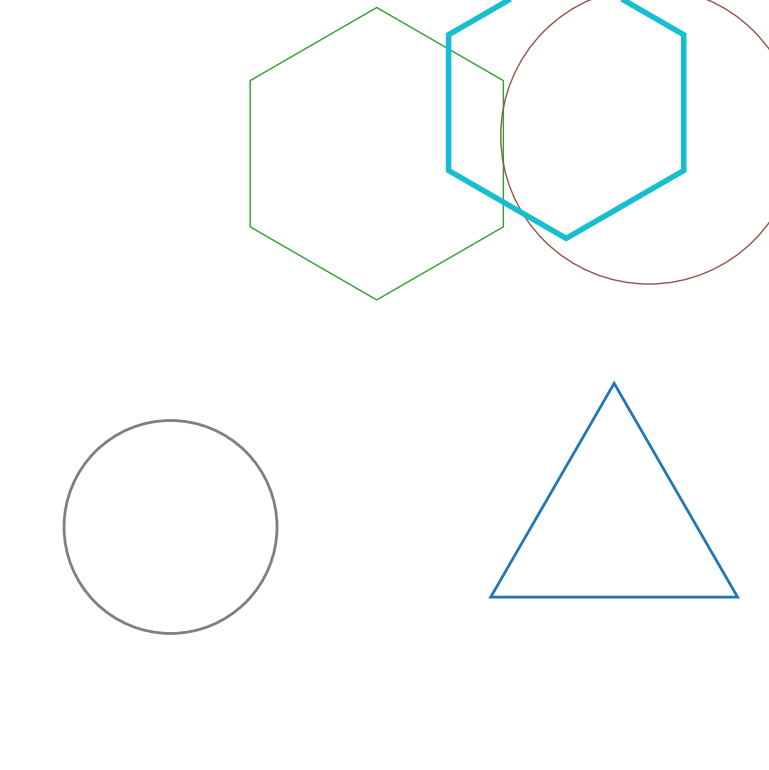[{"shape": "triangle", "thickness": 1, "radius": 0.93, "center": [0.798, 0.317]}, {"shape": "hexagon", "thickness": 0.5, "radius": 0.95, "center": [0.489, 0.8]}, {"shape": "circle", "thickness": 0.5, "radius": 0.96, "center": [0.843, 0.824]}, {"shape": "circle", "thickness": 1, "radius": 0.69, "center": [0.221, 0.316]}, {"shape": "hexagon", "thickness": 2, "radius": 0.88, "center": [0.735, 0.867]}]